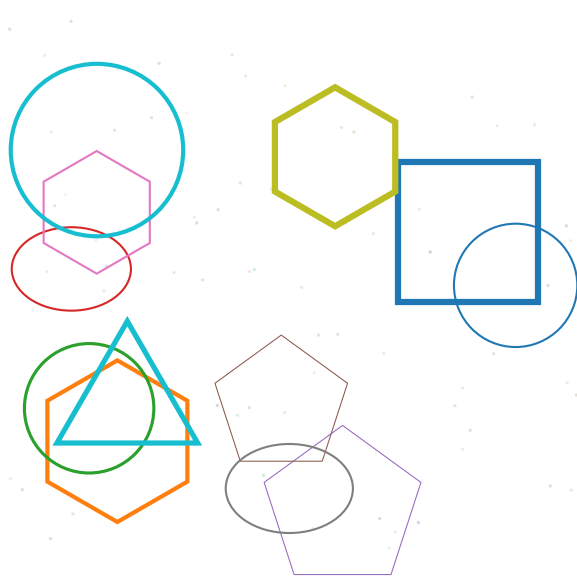[{"shape": "square", "thickness": 3, "radius": 0.61, "center": [0.81, 0.597]}, {"shape": "circle", "thickness": 1, "radius": 0.53, "center": [0.893, 0.505]}, {"shape": "hexagon", "thickness": 2, "radius": 0.7, "center": [0.203, 0.235]}, {"shape": "circle", "thickness": 1.5, "radius": 0.56, "center": [0.154, 0.292]}, {"shape": "oval", "thickness": 1, "radius": 0.52, "center": [0.124, 0.533]}, {"shape": "pentagon", "thickness": 0.5, "radius": 0.71, "center": [0.593, 0.12]}, {"shape": "pentagon", "thickness": 0.5, "radius": 0.6, "center": [0.487, 0.298]}, {"shape": "hexagon", "thickness": 1, "radius": 0.53, "center": [0.167, 0.631]}, {"shape": "oval", "thickness": 1, "radius": 0.55, "center": [0.501, 0.153]}, {"shape": "hexagon", "thickness": 3, "radius": 0.6, "center": [0.58, 0.728]}, {"shape": "triangle", "thickness": 2.5, "radius": 0.7, "center": [0.22, 0.302]}, {"shape": "circle", "thickness": 2, "radius": 0.75, "center": [0.168, 0.739]}]